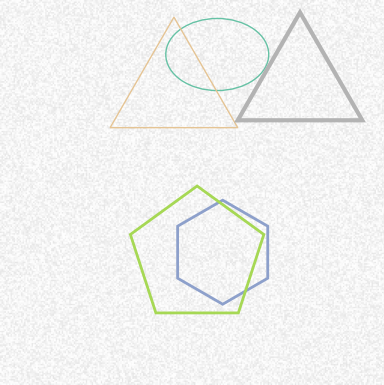[{"shape": "oval", "thickness": 1, "radius": 0.67, "center": [0.564, 0.858]}, {"shape": "hexagon", "thickness": 2, "radius": 0.68, "center": [0.578, 0.345]}, {"shape": "pentagon", "thickness": 2, "radius": 0.91, "center": [0.512, 0.335]}, {"shape": "triangle", "thickness": 1, "radius": 0.96, "center": [0.452, 0.764]}, {"shape": "triangle", "thickness": 3, "radius": 0.93, "center": [0.779, 0.781]}]